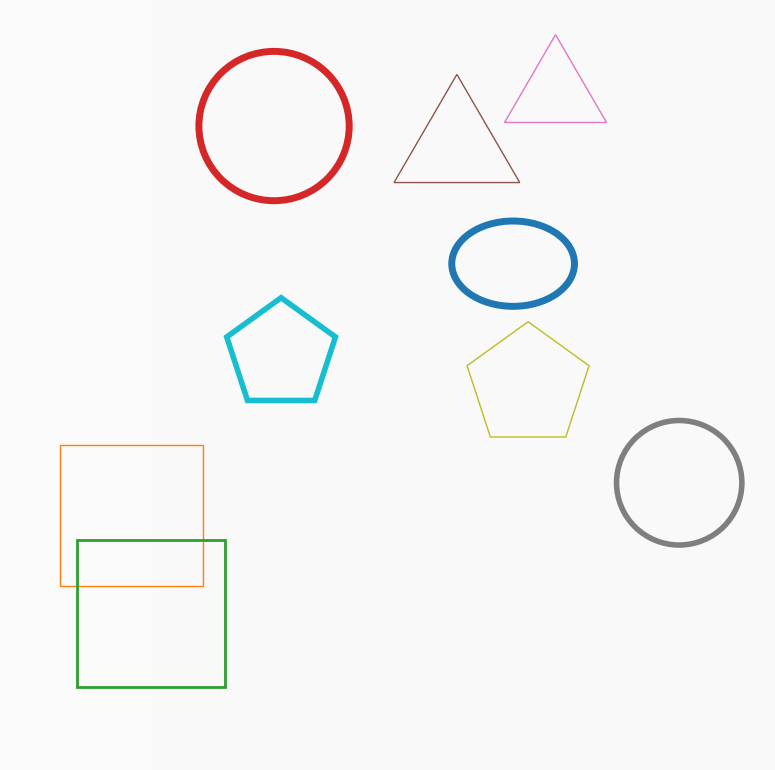[{"shape": "oval", "thickness": 2.5, "radius": 0.4, "center": [0.662, 0.658]}, {"shape": "square", "thickness": 0.5, "radius": 0.46, "center": [0.17, 0.331]}, {"shape": "square", "thickness": 1, "radius": 0.48, "center": [0.194, 0.203]}, {"shape": "circle", "thickness": 2.5, "radius": 0.48, "center": [0.354, 0.836]}, {"shape": "triangle", "thickness": 0.5, "radius": 0.47, "center": [0.59, 0.81]}, {"shape": "triangle", "thickness": 0.5, "radius": 0.38, "center": [0.717, 0.879]}, {"shape": "circle", "thickness": 2, "radius": 0.4, "center": [0.876, 0.373]}, {"shape": "pentagon", "thickness": 0.5, "radius": 0.41, "center": [0.681, 0.499]}, {"shape": "pentagon", "thickness": 2, "radius": 0.37, "center": [0.363, 0.54]}]